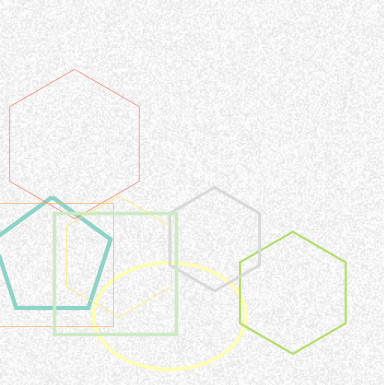[{"shape": "pentagon", "thickness": 3, "radius": 0.8, "center": [0.136, 0.329]}, {"shape": "oval", "thickness": 2.5, "radius": 0.99, "center": [0.441, 0.179]}, {"shape": "hexagon", "thickness": 0.5, "radius": 0.97, "center": [0.193, 0.626]}, {"shape": "square", "thickness": 0.5, "radius": 0.79, "center": [0.134, 0.313]}, {"shape": "hexagon", "thickness": 1.5, "radius": 0.79, "center": [0.761, 0.239]}, {"shape": "hexagon", "thickness": 2, "radius": 0.67, "center": [0.558, 0.379]}, {"shape": "square", "thickness": 2.5, "radius": 0.79, "center": [0.299, 0.29]}, {"shape": "hexagon", "thickness": 0.5, "radius": 0.79, "center": [0.309, 0.334]}]